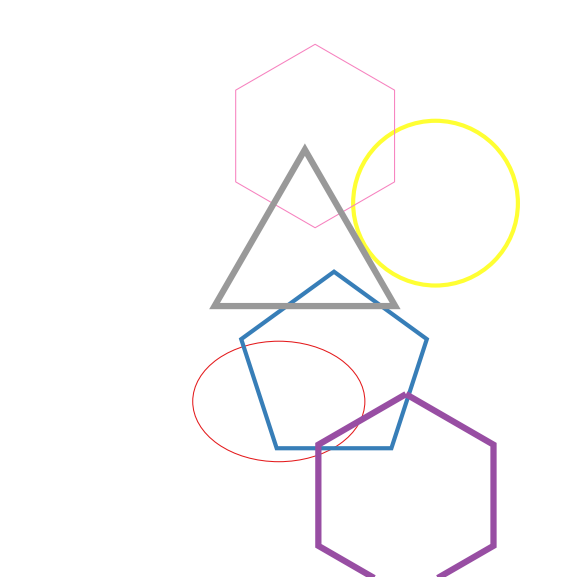[{"shape": "oval", "thickness": 0.5, "radius": 0.75, "center": [0.483, 0.304]}, {"shape": "pentagon", "thickness": 2, "radius": 0.84, "center": [0.578, 0.36]}, {"shape": "hexagon", "thickness": 3, "radius": 0.88, "center": [0.703, 0.142]}, {"shape": "circle", "thickness": 2, "radius": 0.71, "center": [0.754, 0.647]}, {"shape": "hexagon", "thickness": 0.5, "radius": 0.79, "center": [0.546, 0.764]}, {"shape": "triangle", "thickness": 3, "radius": 0.9, "center": [0.528, 0.559]}]